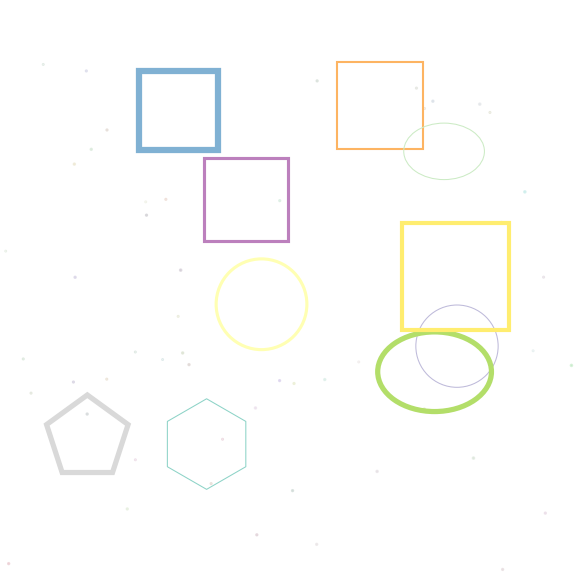[{"shape": "hexagon", "thickness": 0.5, "radius": 0.39, "center": [0.358, 0.23]}, {"shape": "circle", "thickness": 1.5, "radius": 0.39, "center": [0.453, 0.472]}, {"shape": "circle", "thickness": 0.5, "radius": 0.36, "center": [0.791, 0.4]}, {"shape": "square", "thickness": 3, "radius": 0.34, "center": [0.309, 0.807]}, {"shape": "square", "thickness": 1, "radius": 0.37, "center": [0.658, 0.816]}, {"shape": "oval", "thickness": 2.5, "radius": 0.49, "center": [0.753, 0.355]}, {"shape": "pentagon", "thickness": 2.5, "radius": 0.37, "center": [0.151, 0.241]}, {"shape": "square", "thickness": 1.5, "radius": 0.36, "center": [0.426, 0.653]}, {"shape": "oval", "thickness": 0.5, "radius": 0.35, "center": [0.769, 0.737]}, {"shape": "square", "thickness": 2, "radius": 0.46, "center": [0.788, 0.52]}]